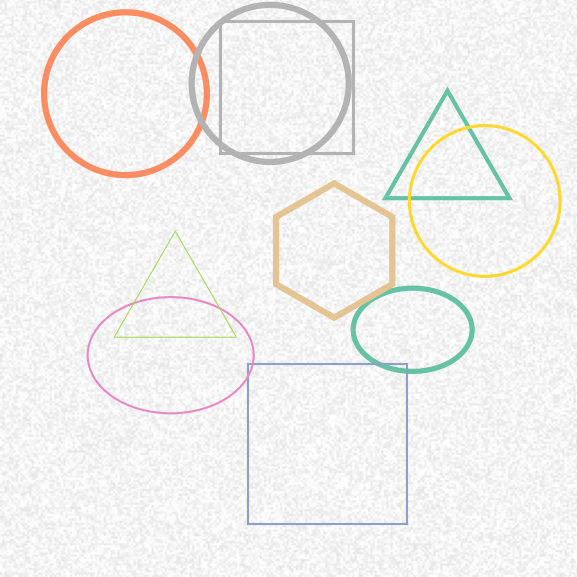[{"shape": "oval", "thickness": 2.5, "radius": 0.51, "center": [0.715, 0.428]}, {"shape": "triangle", "thickness": 2, "radius": 0.62, "center": [0.775, 0.718]}, {"shape": "circle", "thickness": 3, "radius": 0.7, "center": [0.217, 0.837]}, {"shape": "square", "thickness": 1, "radius": 0.69, "center": [0.567, 0.23]}, {"shape": "oval", "thickness": 1, "radius": 0.72, "center": [0.296, 0.384]}, {"shape": "triangle", "thickness": 0.5, "radius": 0.61, "center": [0.304, 0.476]}, {"shape": "circle", "thickness": 1.5, "radius": 0.65, "center": [0.839, 0.651]}, {"shape": "hexagon", "thickness": 3, "radius": 0.58, "center": [0.579, 0.565]}, {"shape": "square", "thickness": 1.5, "radius": 0.57, "center": [0.496, 0.848]}, {"shape": "circle", "thickness": 3, "radius": 0.68, "center": [0.468, 0.855]}]